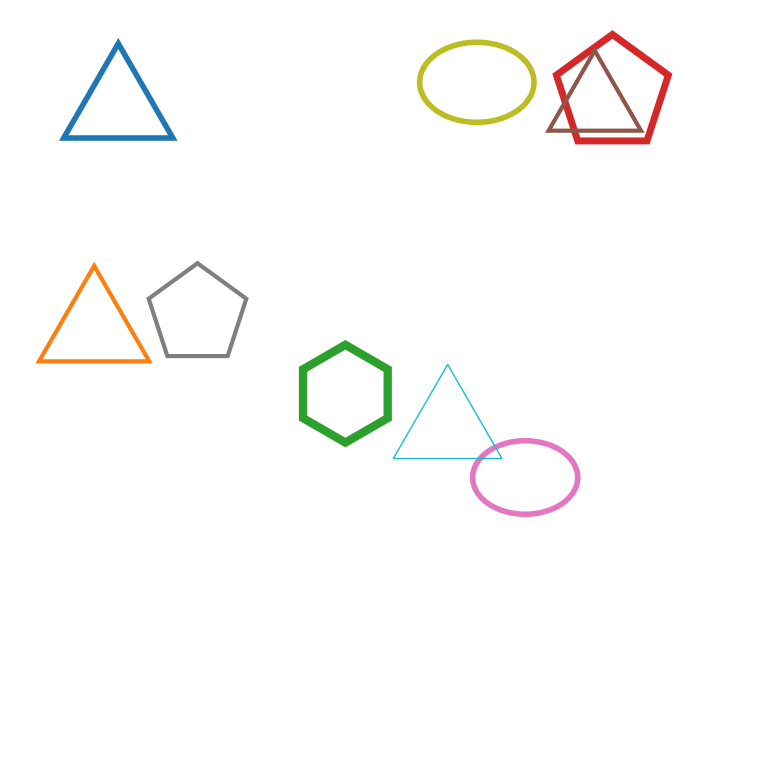[{"shape": "triangle", "thickness": 2, "radius": 0.41, "center": [0.154, 0.862]}, {"shape": "triangle", "thickness": 1.5, "radius": 0.41, "center": [0.122, 0.572]}, {"shape": "hexagon", "thickness": 3, "radius": 0.32, "center": [0.449, 0.489]}, {"shape": "pentagon", "thickness": 2.5, "radius": 0.38, "center": [0.795, 0.879]}, {"shape": "triangle", "thickness": 1.5, "radius": 0.35, "center": [0.772, 0.865]}, {"shape": "oval", "thickness": 2, "radius": 0.34, "center": [0.682, 0.38]}, {"shape": "pentagon", "thickness": 1.5, "radius": 0.33, "center": [0.257, 0.591]}, {"shape": "oval", "thickness": 2, "radius": 0.37, "center": [0.619, 0.893]}, {"shape": "triangle", "thickness": 0.5, "radius": 0.41, "center": [0.581, 0.445]}]